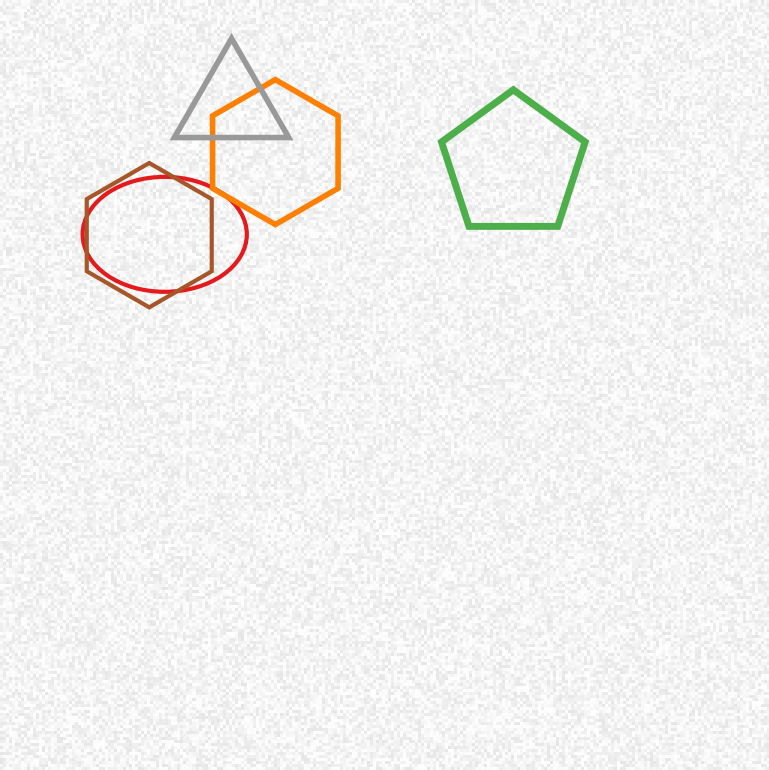[{"shape": "oval", "thickness": 1.5, "radius": 0.53, "center": [0.214, 0.696]}, {"shape": "pentagon", "thickness": 2.5, "radius": 0.49, "center": [0.667, 0.785]}, {"shape": "hexagon", "thickness": 2, "radius": 0.47, "center": [0.358, 0.803]}, {"shape": "hexagon", "thickness": 1.5, "radius": 0.47, "center": [0.194, 0.695]}, {"shape": "triangle", "thickness": 2, "radius": 0.43, "center": [0.301, 0.864]}]